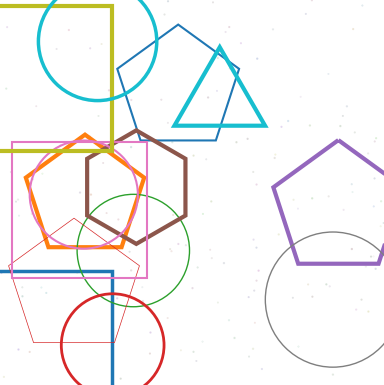[{"shape": "square", "thickness": 2.5, "radius": 0.75, "center": [0.141, 0.147]}, {"shape": "pentagon", "thickness": 1.5, "radius": 0.83, "center": [0.463, 0.77]}, {"shape": "pentagon", "thickness": 3, "radius": 0.81, "center": [0.221, 0.489]}, {"shape": "circle", "thickness": 1, "radius": 0.73, "center": [0.346, 0.349]}, {"shape": "circle", "thickness": 2, "radius": 0.67, "center": [0.293, 0.103]}, {"shape": "pentagon", "thickness": 0.5, "radius": 0.89, "center": [0.192, 0.255]}, {"shape": "pentagon", "thickness": 3, "radius": 0.89, "center": [0.879, 0.459]}, {"shape": "hexagon", "thickness": 3, "radius": 0.74, "center": [0.354, 0.514]}, {"shape": "circle", "thickness": 1.5, "radius": 0.7, "center": [0.218, 0.495]}, {"shape": "square", "thickness": 1.5, "radius": 0.88, "center": [0.207, 0.455]}, {"shape": "circle", "thickness": 1, "radius": 0.88, "center": [0.865, 0.222]}, {"shape": "square", "thickness": 3, "radius": 0.94, "center": [0.104, 0.797]}, {"shape": "triangle", "thickness": 3, "radius": 0.68, "center": [0.571, 0.741]}, {"shape": "circle", "thickness": 2.5, "radius": 0.77, "center": [0.253, 0.892]}]